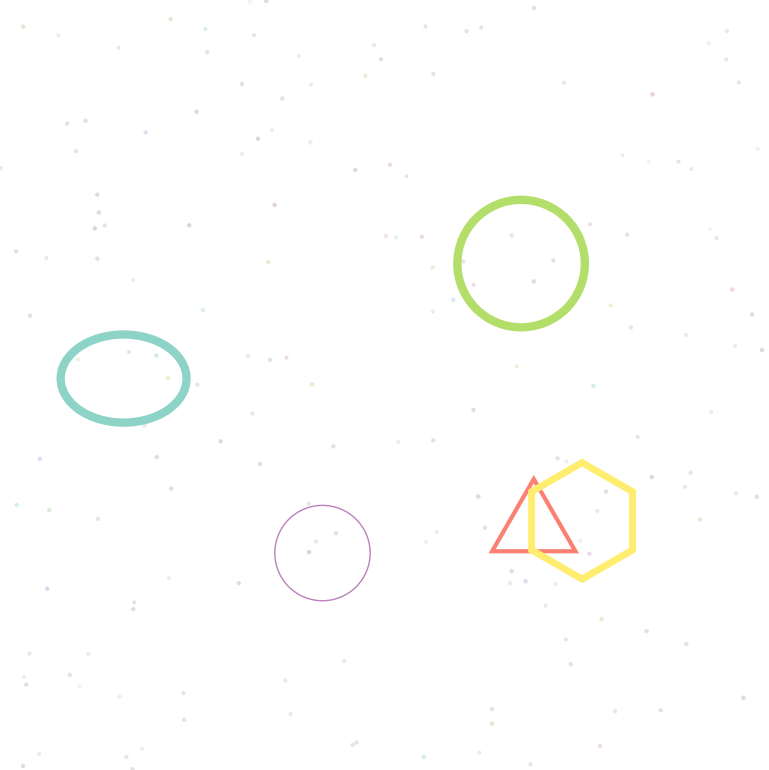[{"shape": "oval", "thickness": 3, "radius": 0.41, "center": [0.161, 0.508]}, {"shape": "triangle", "thickness": 1.5, "radius": 0.31, "center": [0.693, 0.315]}, {"shape": "circle", "thickness": 3, "radius": 0.41, "center": [0.677, 0.658]}, {"shape": "circle", "thickness": 0.5, "radius": 0.31, "center": [0.419, 0.282]}, {"shape": "hexagon", "thickness": 2.5, "radius": 0.38, "center": [0.756, 0.324]}]